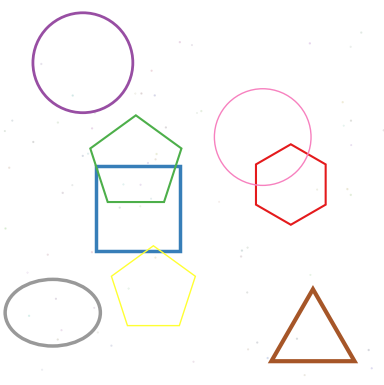[{"shape": "hexagon", "thickness": 1.5, "radius": 0.52, "center": [0.755, 0.521]}, {"shape": "square", "thickness": 2.5, "radius": 0.55, "center": [0.358, 0.458]}, {"shape": "pentagon", "thickness": 1.5, "radius": 0.62, "center": [0.353, 0.576]}, {"shape": "circle", "thickness": 2, "radius": 0.65, "center": [0.215, 0.837]}, {"shape": "pentagon", "thickness": 1, "radius": 0.57, "center": [0.398, 0.247]}, {"shape": "triangle", "thickness": 3, "radius": 0.62, "center": [0.813, 0.124]}, {"shape": "circle", "thickness": 1, "radius": 0.63, "center": [0.682, 0.644]}, {"shape": "oval", "thickness": 2.5, "radius": 0.62, "center": [0.137, 0.188]}]